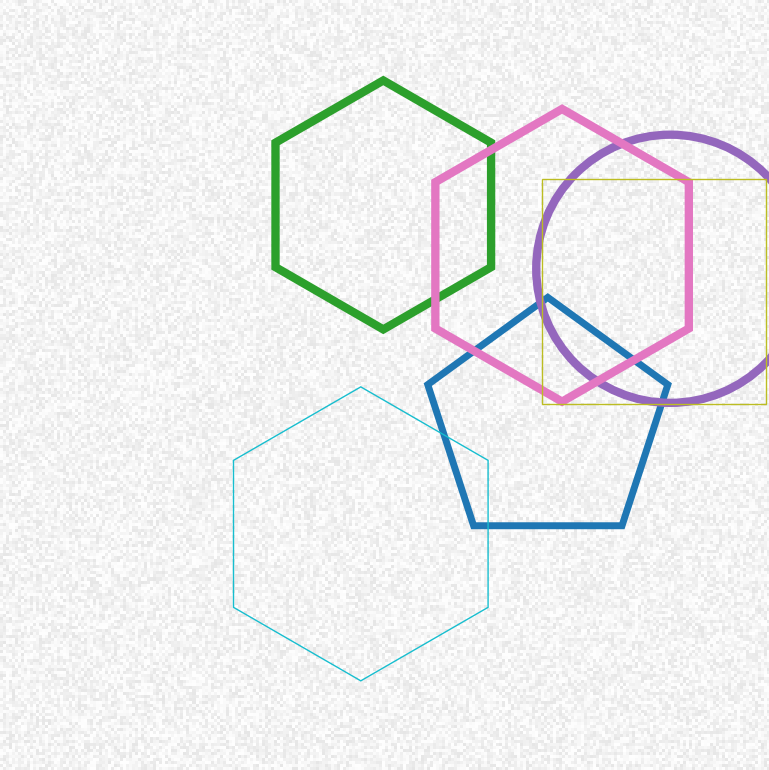[{"shape": "pentagon", "thickness": 2.5, "radius": 0.82, "center": [0.711, 0.45]}, {"shape": "hexagon", "thickness": 3, "radius": 0.81, "center": [0.498, 0.734]}, {"shape": "circle", "thickness": 3, "radius": 0.87, "center": [0.871, 0.651]}, {"shape": "hexagon", "thickness": 3, "radius": 0.95, "center": [0.73, 0.668]}, {"shape": "square", "thickness": 0.5, "radius": 0.73, "center": [0.849, 0.622]}, {"shape": "hexagon", "thickness": 0.5, "radius": 0.95, "center": [0.469, 0.307]}]